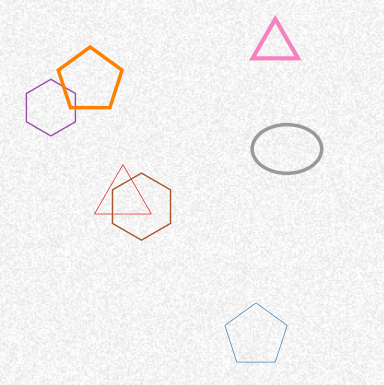[{"shape": "triangle", "thickness": 0.5, "radius": 0.43, "center": [0.319, 0.487]}, {"shape": "pentagon", "thickness": 0.5, "radius": 0.43, "center": [0.665, 0.128]}, {"shape": "hexagon", "thickness": 1, "radius": 0.37, "center": [0.132, 0.72]}, {"shape": "pentagon", "thickness": 2.5, "radius": 0.44, "center": [0.234, 0.791]}, {"shape": "hexagon", "thickness": 1, "radius": 0.44, "center": [0.368, 0.463]}, {"shape": "triangle", "thickness": 3, "radius": 0.34, "center": [0.715, 0.883]}, {"shape": "oval", "thickness": 2.5, "radius": 0.45, "center": [0.745, 0.613]}]